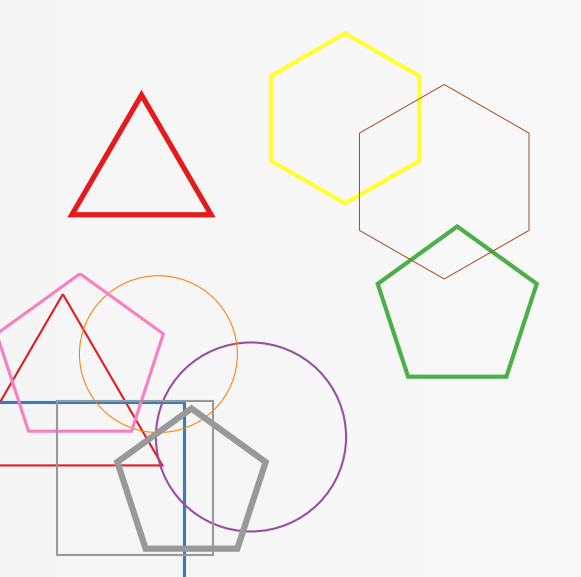[{"shape": "triangle", "thickness": 2.5, "radius": 0.69, "center": [0.243, 0.696]}, {"shape": "triangle", "thickness": 1, "radius": 0.99, "center": [0.108, 0.292]}, {"shape": "square", "thickness": 1.5, "radius": 0.96, "center": [0.124, 0.11]}, {"shape": "pentagon", "thickness": 2, "radius": 0.72, "center": [0.787, 0.463]}, {"shape": "circle", "thickness": 1, "radius": 0.82, "center": [0.432, 0.242]}, {"shape": "circle", "thickness": 0.5, "radius": 0.68, "center": [0.273, 0.386]}, {"shape": "hexagon", "thickness": 2, "radius": 0.74, "center": [0.594, 0.794]}, {"shape": "hexagon", "thickness": 0.5, "radius": 0.84, "center": [0.764, 0.684]}, {"shape": "pentagon", "thickness": 1.5, "radius": 0.75, "center": [0.138, 0.374]}, {"shape": "pentagon", "thickness": 3, "radius": 0.67, "center": [0.329, 0.158]}, {"shape": "square", "thickness": 1, "radius": 0.67, "center": [0.232, 0.171]}]